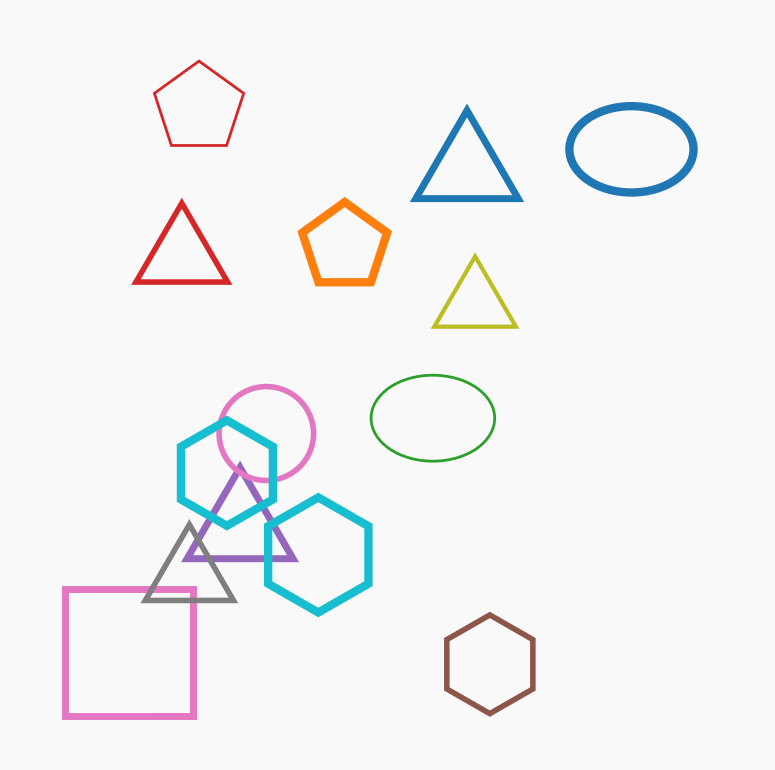[{"shape": "oval", "thickness": 3, "radius": 0.4, "center": [0.815, 0.806]}, {"shape": "triangle", "thickness": 2.5, "radius": 0.38, "center": [0.603, 0.78]}, {"shape": "pentagon", "thickness": 3, "radius": 0.29, "center": [0.445, 0.68]}, {"shape": "oval", "thickness": 1, "radius": 0.4, "center": [0.559, 0.457]}, {"shape": "pentagon", "thickness": 1, "radius": 0.3, "center": [0.257, 0.86]}, {"shape": "triangle", "thickness": 2, "radius": 0.34, "center": [0.235, 0.668]}, {"shape": "triangle", "thickness": 2.5, "radius": 0.39, "center": [0.31, 0.314]}, {"shape": "hexagon", "thickness": 2, "radius": 0.32, "center": [0.632, 0.137]}, {"shape": "square", "thickness": 2.5, "radius": 0.41, "center": [0.166, 0.152]}, {"shape": "circle", "thickness": 2, "radius": 0.3, "center": [0.344, 0.437]}, {"shape": "triangle", "thickness": 2, "radius": 0.33, "center": [0.244, 0.253]}, {"shape": "triangle", "thickness": 1.5, "radius": 0.3, "center": [0.613, 0.606]}, {"shape": "hexagon", "thickness": 3, "radius": 0.37, "center": [0.411, 0.279]}, {"shape": "hexagon", "thickness": 3, "radius": 0.34, "center": [0.293, 0.386]}]